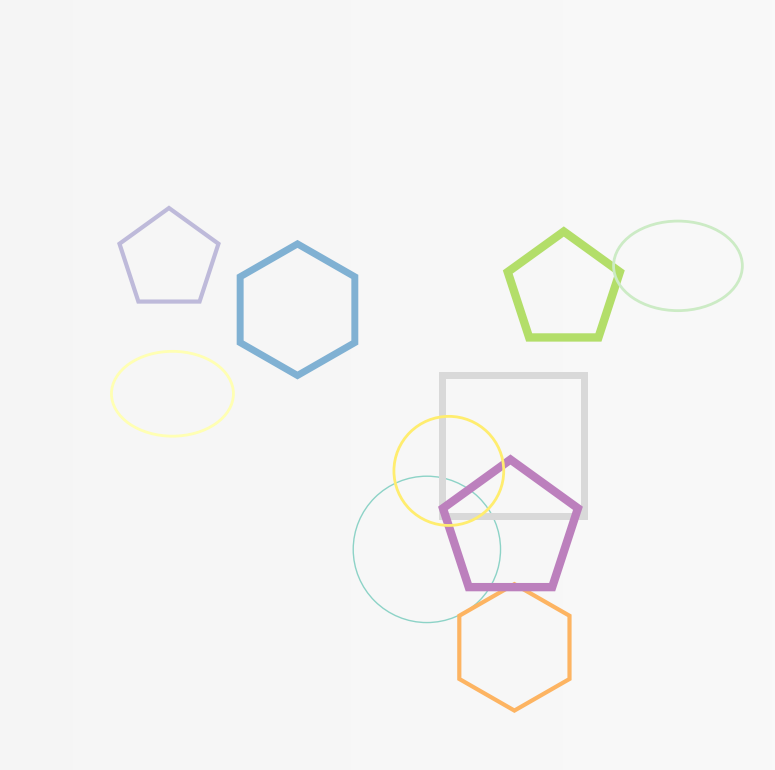[{"shape": "circle", "thickness": 0.5, "radius": 0.48, "center": [0.551, 0.287]}, {"shape": "oval", "thickness": 1, "radius": 0.39, "center": [0.223, 0.489]}, {"shape": "pentagon", "thickness": 1.5, "radius": 0.34, "center": [0.218, 0.663]}, {"shape": "hexagon", "thickness": 2.5, "radius": 0.43, "center": [0.384, 0.598]}, {"shape": "hexagon", "thickness": 1.5, "radius": 0.41, "center": [0.664, 0.159]}, {"shape": "pentagon", "thickness": 3, "radius": 0.38, "center": [0.727, 0.623]}, {"shape": "square", "thickness": 2.5, "radius": 0.46, "center": [0.661, 0.421]}, {"shape": "pentagon", "thickness": 3, "radius": 0.46, "center": [0.659, 0.312]}, {"shape": "oval", "thickness": 1, "radius": 0.42, "center": [0.875, 0.655]}, {"shape": "circle", "thickness": 1, "radius": 0.35, "center": [0.579, 0.388]}]